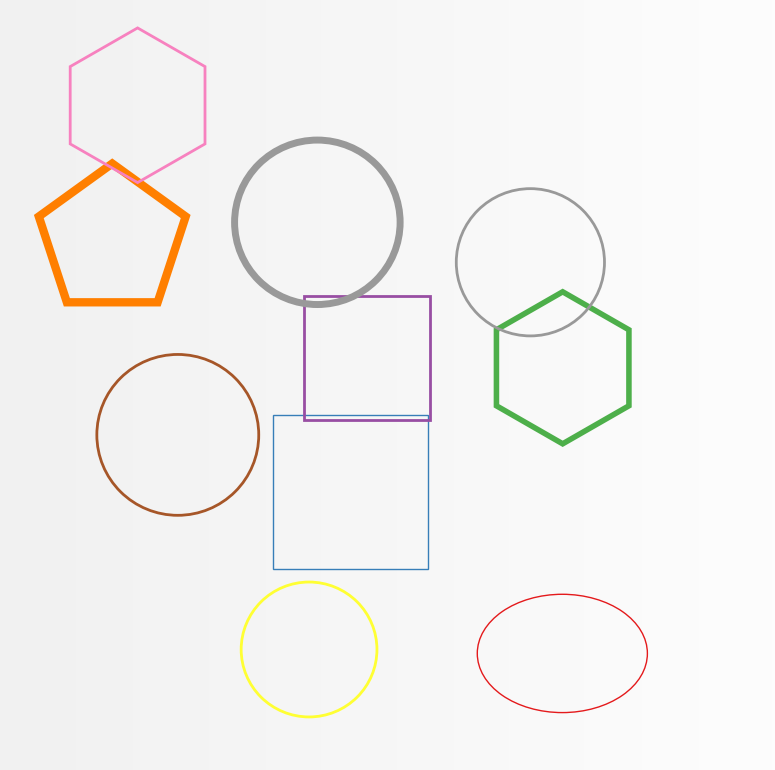[{"shape": "oval", "thickness": 0.5, "radius": 0.55, "center": [0.726, 0.151]}, {"shape": "square", "thickness": 0.5, "radius": 0.5, "center": [0.453, 0.361]}, {"shape": "hexagon", "thickness": 2, "radius": 0.49, "center": [0.726, 0.522]}, {"shape": "square", "thickness": 1, "radius": 0.41, "center": [0.473, 0.535]}, {"shape": "pentagon", "thickness": 3, "radius": 0.5, "center": [0.145, 0.688]}, {"shape": "circle", "thickness": 1, "radius": 0.44, "center": [0.399, 0.157]}, {"shape": "circle", "thickness": 1, "radius": 0.52, "center": [0.229, 0.435]}, {"shape": "hexagon", "thickness": 1, "radius": 0.5, "center": [0.178, 0.863]}, {"shape": "circle", "thickness": 1, "radius": 0.48, "center": [0.684, 0.659]}, {"shape": "circle", "thickness": 2.5, "radius": 0.53, "center": [0.409, 0.711]}]